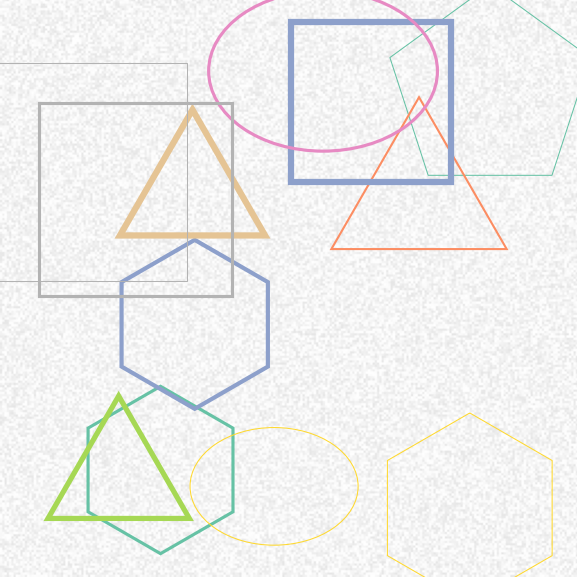[{"shape": "pentagon", "thickness": 0.5, "radius": 0.91, "center": [0.849, 0.843]}, {"shape": "hexagon", "thickness": 1.5, "radius": 0.72, "center": [0.278, 0.185]}, {"shape": "triangle", "thickness": 1, "radius": 0.88, "center": [0.726, 0.655]}, {"shape": "hexagon", "thickness": 2, "radius": 0.73, "center": [0.337, 0.437]}, {"shape": "square", "thickness": 3, "radius": 0.69, "center": [0.643, 0.822]}, {"shape": "oval", "thickness": 1.5, "radius": 0.99, "center": [0.559, 0.876]}, {"shape": "triangle", "thickness": 2.5, "radius": 0.71, "center": [0.205, 0.172]}, {"shape": "oval", "thickness": 0.5, "radius": 0.73, "center": [0.475, 0.157]}, {"shape": "hexagon", "thickness": 0.5, "radius": 0.82, "center": [0.813, 0.119]}, {"shape": "triangle", "thickness": 3, "radius": 0.73, "center": [0.333, 0.664]}, {"shape": "square", "thickness": 1.5, "radius": 0.84, "center": [0.235, 0.654]}, {"shape": "square", "thickness": 0.5, "radius": 0.95, "center": [0.135, 0.702]}]